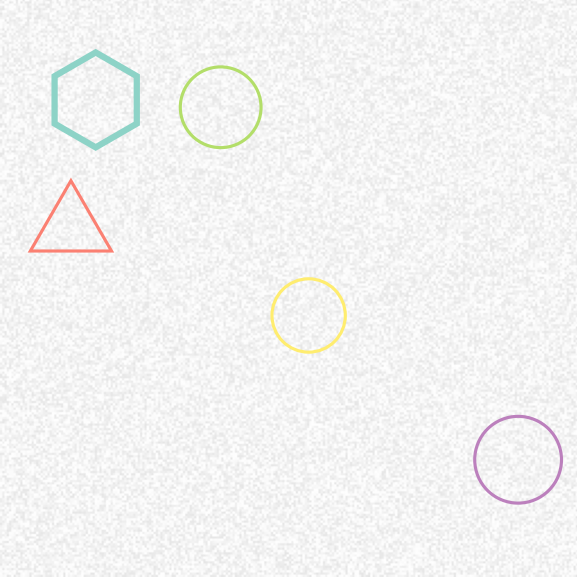[{"shape": "hexagon", "thickness": 3, "radius": 0.41, "center": [0.166, 0.826]}, {"shape": "triangle", "thickness": 1.5, "radius": 0.41, "center": [0.123, 0.605]}, {"shape": "circle", "thickness": 1.5, "radius": 0.35, "center": [0.382, 0.813]}, {"shape": "circle", "thickness": 1.5, "radius": 0.38, "center": [0.897, 0.203]}, {"shape": "circle", "thickness": 1.5, "radius": 0.32, "center": [0.534, 0.453]}]